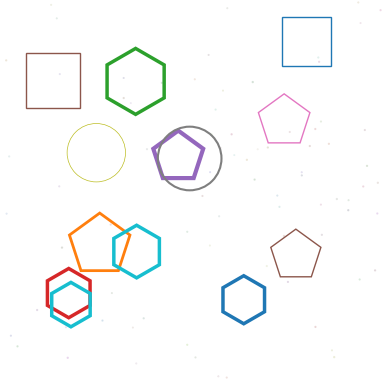[{"shape": "hexagon", "thickness": 2.5, "radius": 0.31, "center": [0.633, 0.221]}, {"shape": "square", "thickness": 1, "radius": 0.32, "center": [0.796, 0.893]}, {"shape": "pentagon", "thickness": 2, "radius": 0.41, "center": [0.259, 0.364]}, {"shape": "hexagon", "thickness": 2.5, "radius": 0.43, "center": [0.352, 0.789]}, {"shape": "hexagon", "thickness": 2.5, "radius": 0.32, "center": [0.179, 0.239]}, {"shape": "pentagon", "thickness": 3, "radius": 0.34, "center": [0.463, 0.593]}, {"shape": "square", "thickness": 1, "radius": 0.35, "center": [0.137, 0.791]}, {"shape": "pentagon", "thickness": 1, "radius": 0.34, "center": [0.768, 0.336]}, {"shape": "pentagon", "thickness": 1, "radius": 0.35, "center": [0.738, 0.686]}, {"shape": "circle", "thickness": 1.5, "radius": 0.41, "center": [0.493, 0.588]}, {"shape": "circle", "thickness": 0.5, "radius": 0.38, "center": [0.25, 0.603]}, {"shape": "hexagon", "thickness": 2.5, "radius": 0.34, "center": [0.355, 0.347]}, {"shape": "hexagon", "thickness": 2.5, "radius": 0.29, "center": [0.184, 0.209]}]